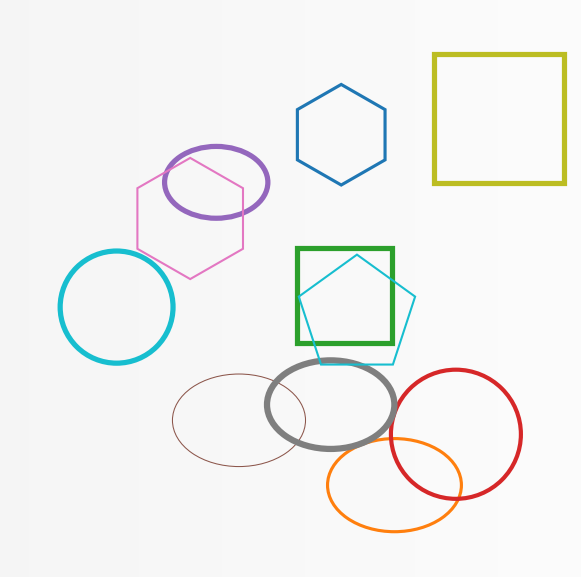[{"shape": "hexagon", "thickness": 1.5, "radius": 0.44, "center": [0.587, 0.766]}, {"shape": "oval", "thickness": 1.5, "radius": 0.58, "center": [0.679, 0.159]}, {"shape": "square", "thickness": 2.5, "radius": 0.41, "center": [0.593, 0.488]}, {"shape": "circle", "thickness": 2, "radius": 0.56, "center": [0.784, 0.247]}, {"shape": "oval", "thickness": 2.5, "radius": 0.44, "center": [0.372, 0.683]}, {"shape": "oval", "thickness": 0.5, "radius": 0.57, "center": [0.411, 0.271]}, {"shape": "hexagon", "thickness": 1, "radius": 0.52, "center": [0.327, 0.621]}, {"shape": "oval", "thickness": 3, "radius": 0.55, "center": [0.569, 0.298]}, {"shape": "square", "thickness": 2.5, "radius": 0.56, "center": [0.858, 0.794]}, {"shape": "pentagon", "thickness": 1, "radius": 0.53, "center": [0.614, 0.453]}, {"shape": "circle", "thickness": 2.5, "radius": 0.49, "center": [0.201, 0.467]}]